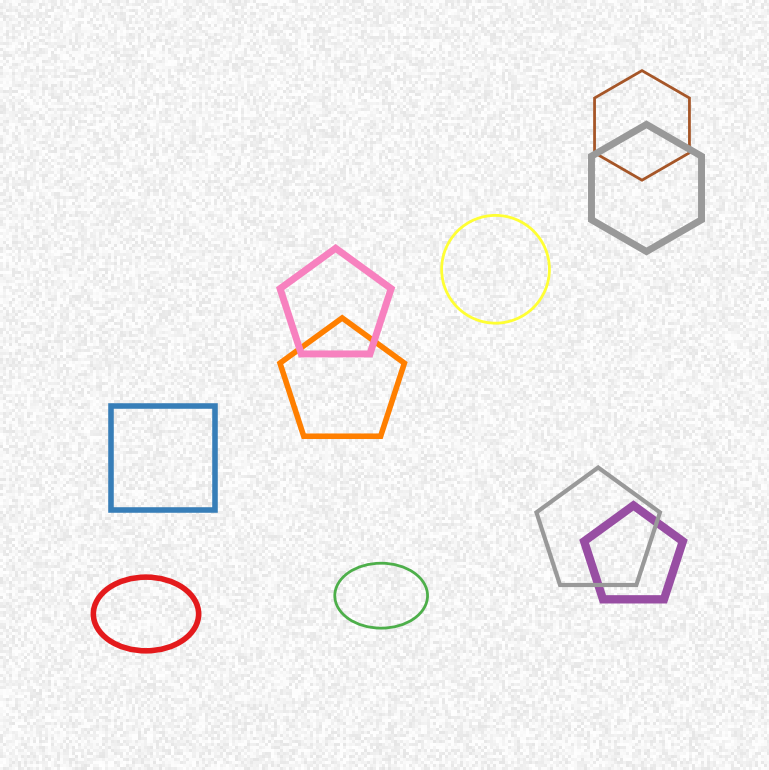[{"shape": "oval", "thickness": 2, "radius": 0.34, "center": [0.19, 0.203]}, {"shape": "square", "thickness": 2, "radius": 0.34, "center": [0.212, 0.405]}, {"shape": "oval", "thickness": 1, "radius": 0.3, "center": [0.495, 0.226]}, {"shape": "pentagon", "thickness": 3, "radius": 0.34, "center": [0.823, 0.276]}, {"shape": "pentagon", "thickness": 2, "radius": 0.42, "center": [0.444, 0.502]}, {"shape": "circle", "thickness": 1, "radius": 0.35, "center": [0.644, 0.65]}, {"shape": "hexagon", "thickness": 1, "radius": 0.36, "center": [0.834, 0.837]}, {"shape": "pentagon", "thickness": 2.5, "radius": 0.38, "center": [0.436, 0.602]}, {"shape": "hexagon", "thickness": 2.5, "radius": 0.41, "center": [0.84, 0.756]}, {"shape": "pentagon", "thickness": 1.5, "radius": 0.42, "center": [0.777, 0.309]}]